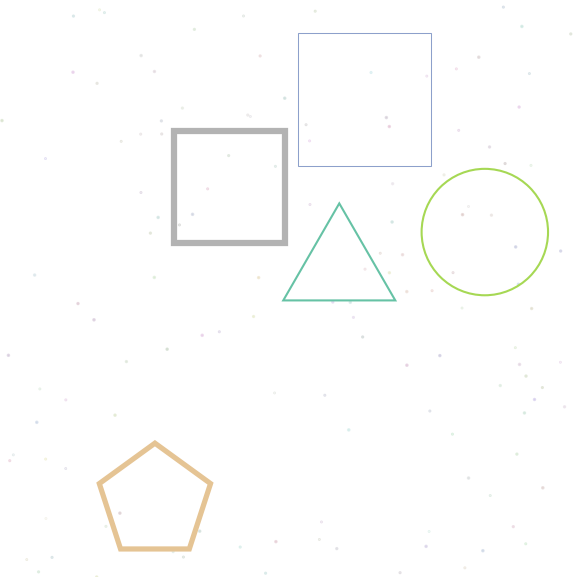[{"shape": "triangle", "thickness": 1, "radius": 0.56, "center": [0.588, 0.535]}, {"shape": "square", "thickness": 0.5, "radius": 0.57, "center": [0.631, 0.826]}, {"shape": "circle", "thickness": 1, "radius": 0.55, "center": [0.84, 0.597]}, {"shape": "pentagon", "thickness": 2.5, "radius": 0.51, "center": [0.268, 0.13]}, {"shape": "square", "thickness": 3, "radius": 0.48, "center": [0.398, 0.676]}]